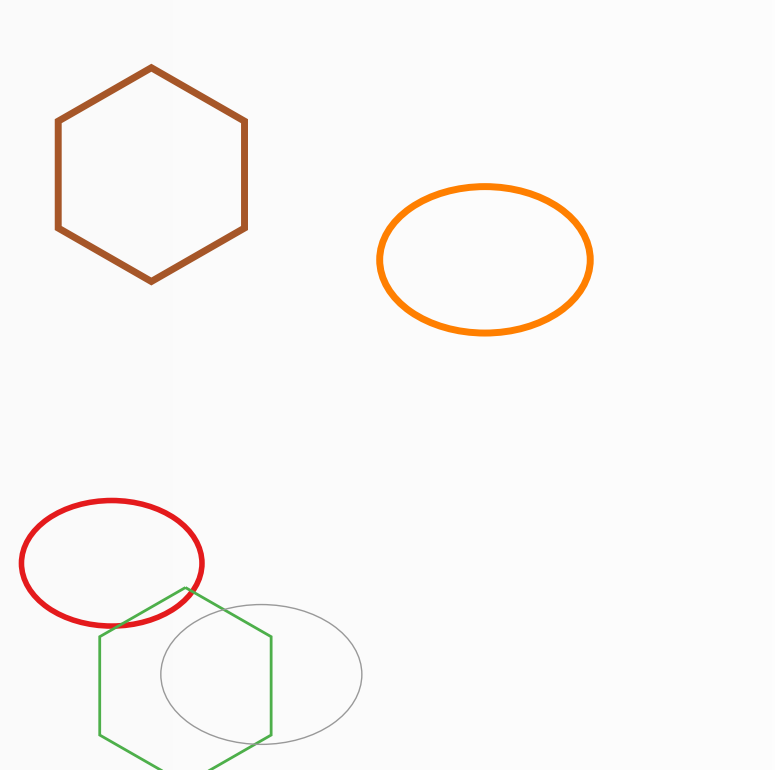[{"shape": "oval", "thickness": 2, "radius": 0.58, "center": [0.144, 0.268]}, {"shape": "hexagon", "thickness": 1, "radius": 0.64, "center": [0.239, 0.109]}, {"shape": "oval", "thickness": 2.5, "radius": 0.68, "center": [0.626, 0.663]}, {"shape": "hexagon", "thickness": 2.5, "radius": 0.69, "center": [0.195, 0.773]}, {"shape": "oval", "thickness": 0.5, "radius": 0.65, "center": [0.337, 0.124]}]